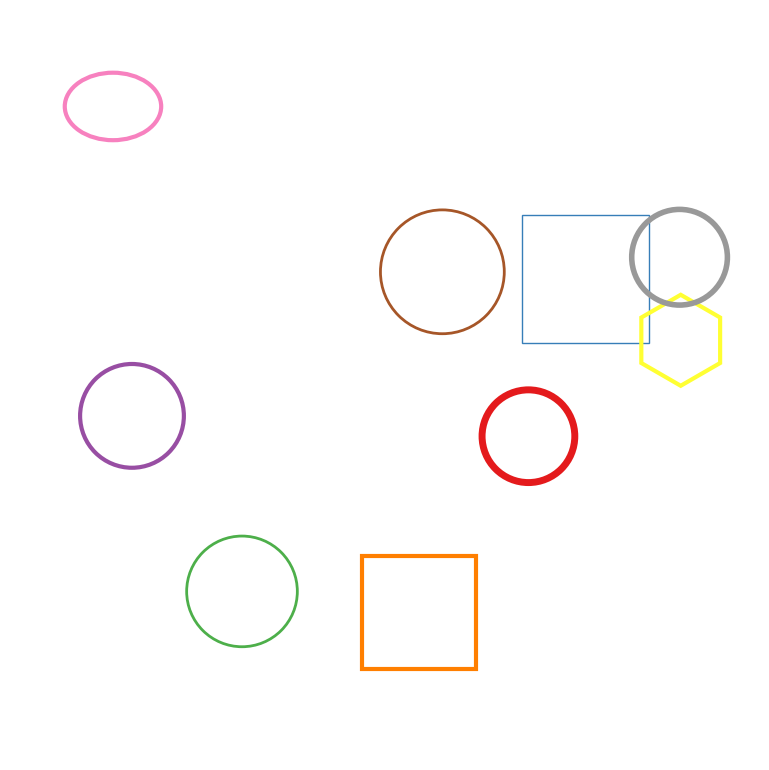[{"shape": "circle", "thickness": 2.5, "radius": 0.3, "center": [0.686, 0.433]}, {"shape": "square", "thickness": 0.5, "radius": 0.41, "center": [0.761, 0.638]}, {"shape": "circle", "thickness": 1, "radius": 0.36, "center": [0.314, 0.232]}, {"shape": "circle", "thickness": 1.5, "radius": 0.34, "center": [0.171, 0.46]}, {"shape": "square", "thickness": 1.5, "radius": 0.37, "center": [0.544, 0.204]}, {"shape": "hexagon", "thickness": 1.5, "radius": 0.3, "center": [0.884, 0.558]}, {"shape": "circle", "thickness": 1, "radius": 0.4, "center": [0.575, 0.647]}, {"shape": "oval", "thickness": 1.5, "radius": 0.31, "center": [0.147, 0.862]}, {"shape": "circle", "thickness": 2, "radius": 0.31, "center": [0.883, 0.666]}]